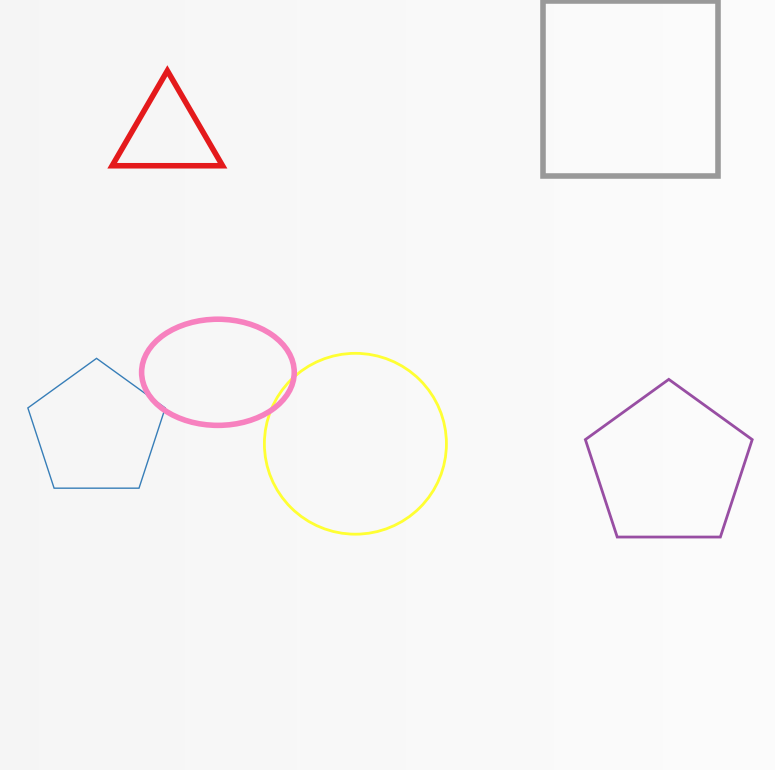[{"shape": "triangle", "thickness": 2, "radius": 0.41, "center": [0.216, 0.826]}, {"shape": "pentagon", "thickness": 0.5, "radius": 0.47, "center": [0.125, 0.441]}, {"shape": "pentagon", "thickness": 1, "radius": 0.57, "center": [0.863, 0.394]}, {"shape": "circle", "thickness": 1, "radius": 0.59, "center": [0.459, 0.424]}, {"shape": "oval", "thickness": 2, "radius": 0.49, "center": [0.281, 0.517]}, {"shape": "square", "thickness": 2, "radius": 0.57, "center": [0.813, 0.885]}]